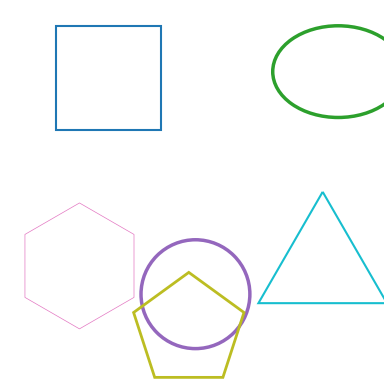[{"shape": "square", "thickness": 1.5, "radius": 0.68, "center": [0.281, 0.797]}, {"shape": "oval", "thickness": 2.5, "radius": 0.85, "center": [0.878, 0.814]}, {"shape": "circle", "thickness": 2.5, "radius": 0.71, "center": [0.508, 0.236]}, {"shape": "hexagon", "thickness": 0.5, "radius": 0.82, "center": [0.206, 0.309]}, {"shape": "pentagon", "thickness": 2, "radius": 0.75, "center": [0.49, 0.142]}, {"shape": "triangle", "thickness": 1.5, "radius": 0.96, "center": [0.838, 0.309]}]